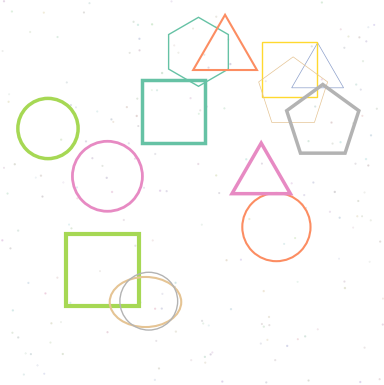[{"shape": "square", "thickness": 2.5, "radius": 0.41, "center": [0.452, 0.71]}, {"shape": "hexagon", "thickness": 1, "radius": 0.45, "center": [0.516, 0.865]}, {"shape": "circle", "thickness": 1.5, "radius": 0.44, "center": [0.718, 0.41]}, {"shape": "triangle", "thickness": 1.5, "radius": 0.48, "center": [0.585, 0.866]}, {"shape": "triangle", "thickness": 0.5, "radius": 0.39, "center": [0.825, 0.811]}, {"shape": "triangle", "thickness": 2.5, "radius": 0.44, "center": [0.678, 0.541]}, {"shape": "circle", "thickness": 2, "radius": 0.45, "center": [0.279, 0.542]}, {"shape": "square", "thickness": 3, "radius": 0.47, "center": [0.267, 0.299]}, {"shape": "circle", "thickness": 2.5, "radius": 0.39, "center": [0.125, 0.666]}, {"shape": "square", "thickness": 1, "radius": 0.35, "center": [0.752, 0.82]}, {"shape": "oval", "thickness": 1.5, "radius": 0.46, "center": [0.378, 0.216]}, {"shape": "pentagon", "thickness": 0.5, "radius": 0.47, "center": [0.761, 0.758]}, {"shape": "circle", "thickness": 1, "radius": 0.38, "center": [0.386, 0.218]}, {"shape": "pentagon", "thickness": 2.5, "radius": 0.49, "center": [0.838, 0.682]}]